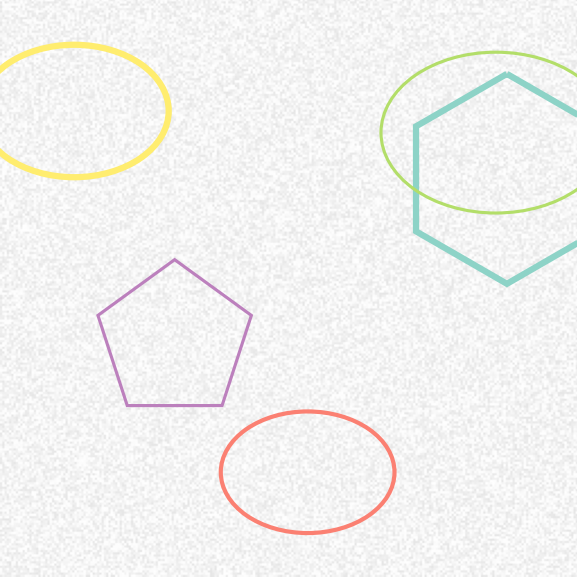[{"shape": "hexagon", "thickness": 3, "radius": 0.91, "center": [0.878, 0.689]}, {"shape": "oval", "thickness": 2, "radius": 0.75, "center": [0.533, 0.181]}, {"shape": "oval", "thickness": 1.5, "radius": 0.99, "center": [0.859, 0.77]}, {"shape": "pentagon", "thickness": 1.5, "radius": 0.7, "center": [0.302, 0.41]}, {"shape": "oval", "thickness": 3, "radius": 0.82, "center": [0.128, 0.807]}]